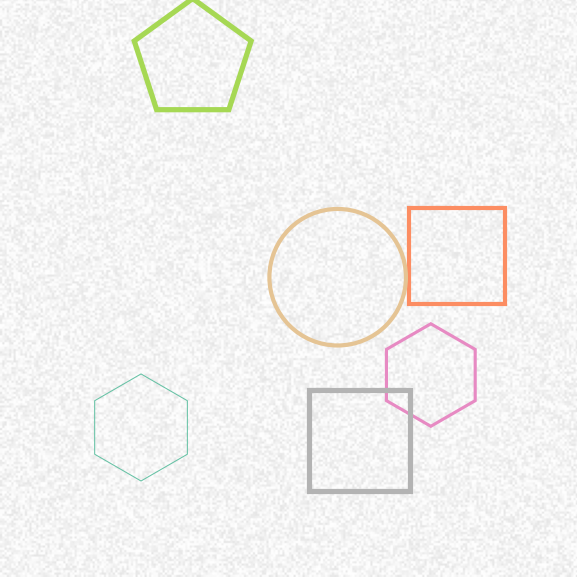[{"shape": "hexagon", "thickness": 0.5, "radius": 0.46, "center": [0.244, 0.259]}, {"shape": "square", "thickness": 2, "radius": 0.42, "center": [0.792, 0.556]}, {"shape": "hexagon", "thickness": 1.5, "radius": 0.44, "center": [0.746, 0.35]}, {"shape": "pentagon", "thickness": 2.5, "radius": 0.53, "center": [0.334, 0.895]}, {"shape": "circle", "thickness": 2, "radius": 0.59, "center": [0.585, 0.519]}, {"shape": "square", "thickness": 2.5, "radius": 0.44, "center": [0.623, 0.236]}]